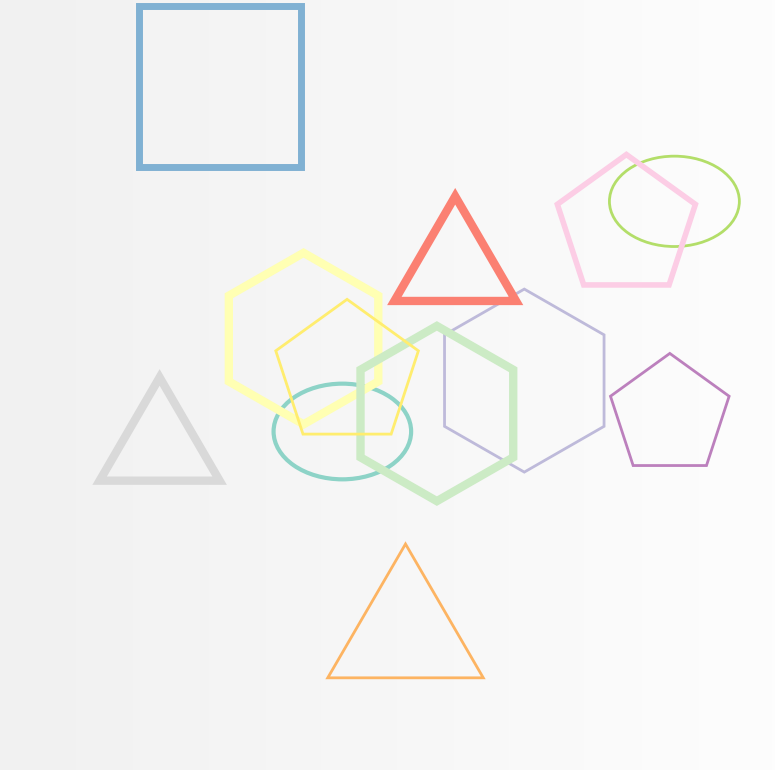[{"shape": "oval", "thickness": 1.5, "radius": 0.44, "center": [0.442, 0.44]}, {"shape": "hexagon", "thickness": 3, "radius": 0.56, "center": [0.392, 0.56]}, {"shape": "hexagon", "thickness": 1, "radius": 0.59, "center": [0.677, 0.506]}, {"shape": "triangle", "thickness": 3, "radius": 0.45, "center": [0.587, 0.654]}, {"shape": "square", "thickness": 2.5, "radius": 0.52, "center": [0.284, 0.887]}, {"shape": "triangle", "thickness": 1, "radius": 0.58, "center": [0.523, 0.178]}, {"shape": "oval", "thickness": 1, "radius": 0.42, "center": [0.87, 0.739]}, {"shape": "pentagon", "thickness": 2, "radius": 0.47, "center": [0.808, 0.706]}, {"shape": "triangle", "thickness": 3, "radius": 0.45, "center": [0.206, 0.42]}, {"shape": "pentagon", "thickness": 1, "radius": 0.4, "center": [0.864, 0.461]}, {"shape": "hexagon", "thickness": 3, "radius": 0.57, "center": [0.564, 0.463]}, {"shape": "pentagon", "thickness": 1, "radius": 0.48, "center": [0.448, 0.514]}]